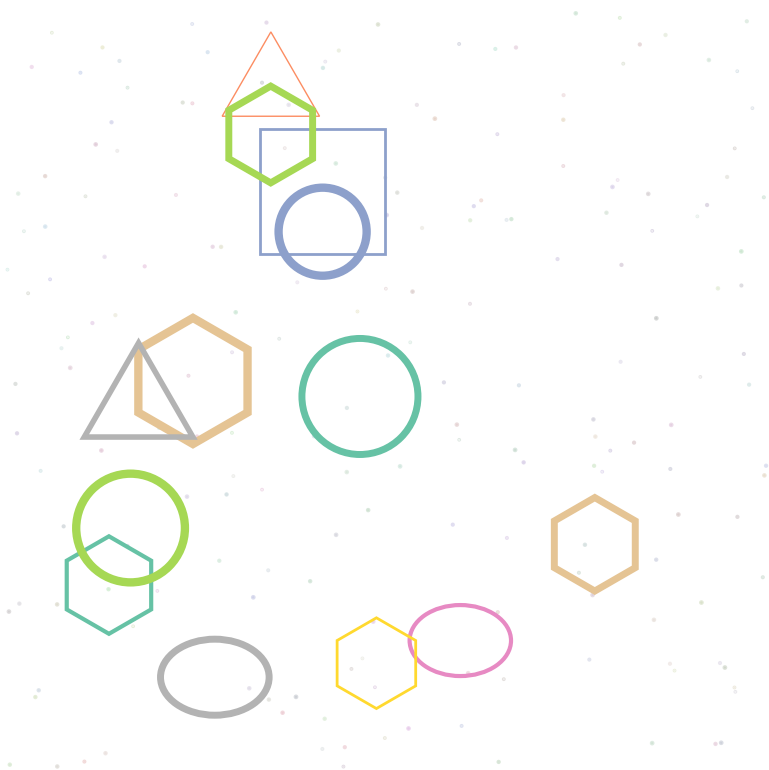[{"shape": "hexagon", "thickness": 1.5, "radius": 0.32, "center": [0.142, 0.24]}, {"shape": "circle", "thickness": 2.5, "radius": 0.38, "center": [0.467, 0.485]}, {"shape": "triangle", "thickness": 0.5, "radius": 0.37, "center": [0.352, 0.886]}, {"shape": "square", "thickness": 1, "radius": 0.41, "center": [0.419, 0.751]}, {"shape": "circle", "thickness": 3, "radius": 0.29, "center": [0.419, 0.699]}, {"shape": "oval", "thickness": 1.5, "radius": 0.33, "center": [0.598, 0.168]}, {"shape": "hexagon", "thickness": 2.5, "radius": 0.31, "center": [0.352, 0.825]}, {"shape": "circle", "thickness": 3, "radius": 0.35, "center": [0.17, 0.314]}, {"shape": "hexagon", "thickness": 1, "radius": 0.29, "center": [0.489, 0.139]}, {"shape": "hexagon", "thickness": 2.5, "radius": 0.3, "center": [0.772, 0.293]}, {"shape": "hexagon", "thickness": 3, "radius": 0.41, "center": [0.251, 0.505]}, {"shape": "oval", "thickness": 2.5, "radius": 0.35, "center": [0.279, 0.121]}, {"shape": "triangle", "thickness": 2, "radius": 0.41, "center": [0.18, 0.473]}]